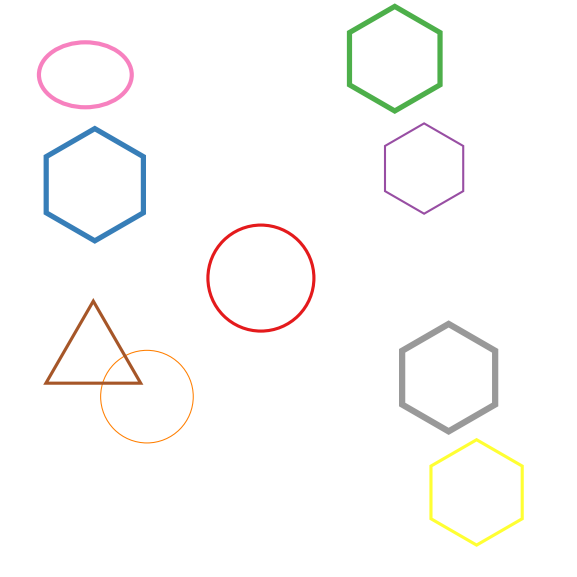[{"shape": "circle", "thickness": 1.5, "radius": 0.46, "center": [0.452, 0.518]}, {"shape": "hexagon", "thickness": 2.5, "radius": 0.49, "center": [0.164, 0.679]}, {"shape": "hexagon", "thickness": 2.5, "radius": 0.45, "center": [0.684, 0.897]}, {"shape": "hexagon", "thickness": 1, "radius": 0.39, "center": [0.734, 0.707]}, {"shape": "circle", "thickness": 0.5, "radius": 0.4, "center": [0.254, 0.312]}, {"shape": "hexagon", "thickness": 1.5, "radius": 0.46, "center": [0.825, 0.146]}, {"shape": "triangle", "thickness": 1.5, "radius": 0.47, "center": [0.162, 0.383]}, {"shape": "oval", "thickness": 2, "radius": 0.4, "center": [0.148, 0.87]}, {"shape": "hexagon", "thickness": 3, "radius": 0.46, "center": [0.777, 0.345]}]